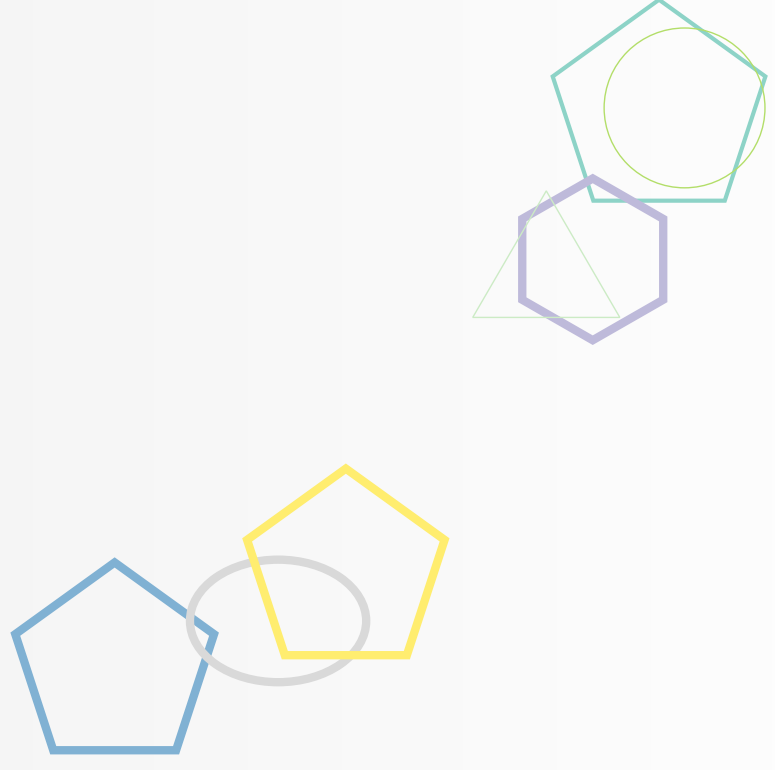[{"shape": "pentagon", "thickness": 1.5, "radius": 0.72, "center": [0.85, 0.856]}, {"shape": "hexagon", "thickness": 3, "radius": 0.53, "center": [0.765, 0.663]}, {"shape": "pentagon", "thickness": 3, "radius": 0.67, "center": [0.148, 0.135]}, {"shape": "circle", "thickness": 0.5, "radius": 0.52, "center": [0.883, 0.86]}, {"shape": "oval", "thickness": 3, "radius": 0.57, "center": [0.359, 0.194]}, {"shape": "triangle", "thickness": 0.5, "radius": 0.55, "center": [0.705, 0.643]}, {"shape": "pentagon", "thickness": 3, "radius": 0.67, "center": [0.446, 0.257]}]